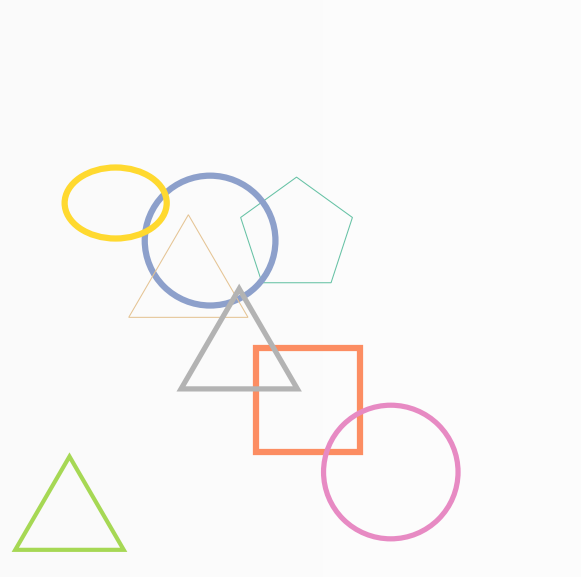[{"shape": "pentagon", "thickness": 0.5, "radius": 0.51, "center": [0.51, 0.591]}, {"shape": "square", "thickness": 3, "radius": 0.45, "center": [0.529, 0.306]}, {"shape": "circle", "thickness": 3, "radius": 0.56, "center": [0.361, 0.583]}, {"shape": "circle", "thickness": 2.5, "radius": 0.58, "center": [0.672, 0.182]}, {"shape": "triangle", "thickness": 2, "radius": 0.54, "center": [0.12, 0.101]}, {"shape": "oval", "thickness": 3, "radius": 0.44, "center": [0.199, 0.648]}, {"shape": "triangle", "thickness": 0.5, "radius": 0.59, "center": [0.324, 0.509]}, {"shape": "triangle", "thickness": 2.5, "radius": 0.58, "center": [0.412, 0.383]}]